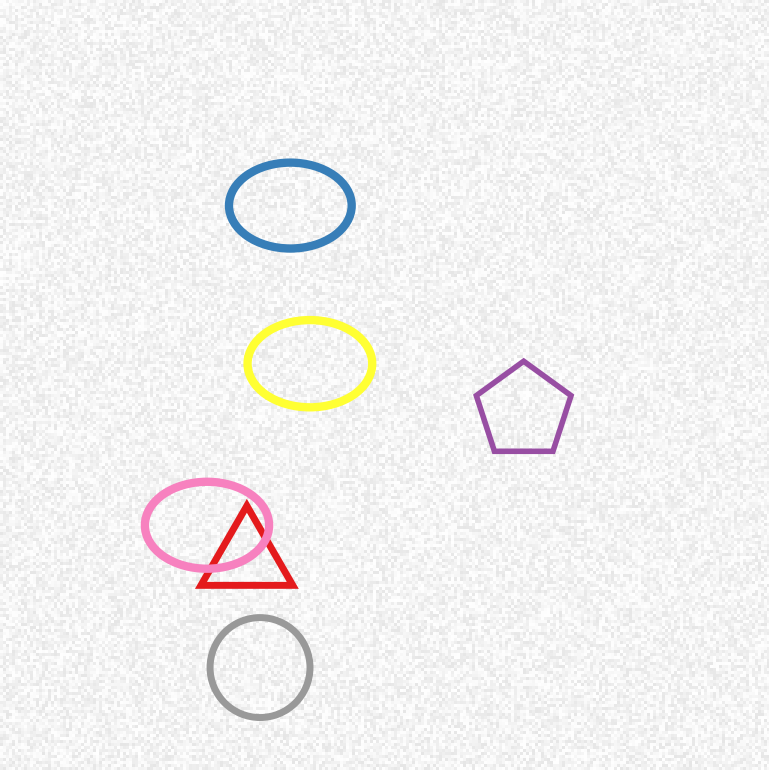[{"shape": "triangle", "thickness": 2.5, "radius": 0.34, "center": [0.321, 0.274]}, {"shape": "oval", "thickness": 3, "radius": 0.4, "center": [0.377, 0.733]}, {"shape": "pentagon", "thickness": 2, "radius": 0.32, "center": [0.68, 0.466]}, {"shape": "oval", "thickness": 3, "radius": 0.4, "center": [0.402, 0.528]}, {"shape": "oval", "thickness": 3, "radius": 0.4, "center": [0.269, 0.318]}, {"shape": "circle", "thickness": 2.5, "radius": 0.32, "center": [0.338, 0.133]}]